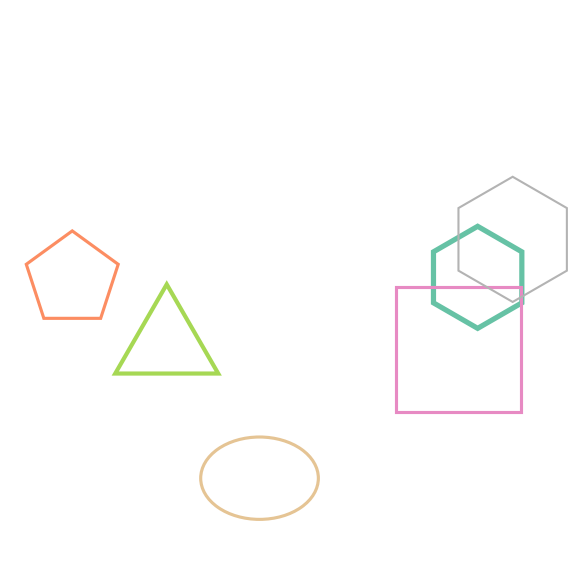[{"shape": "hexagon", "thickness": 2.5, "radius": 0.44, "center": [0.827, 0.519]}, {"shape": "pentagon", "thickness": 1.5, "radius": 0.42, "center": [0.125, 0.516]}, {"shape": "square", "thickness": 1.5, "radius": 0.54, "center": [0.793, 0.394]}, {"shape": "triangle", "thickness": 2, "radius": 0.51, "center": [0.289, 0.404]}, {"shape": "oval", "thickness": 1.5, "radius": 0.51, "center": [0.449, 0.171]}, {"shape": "hexagon", "thickness": 1, "radius": 0.54, "center": [0.888, 0.585]}]